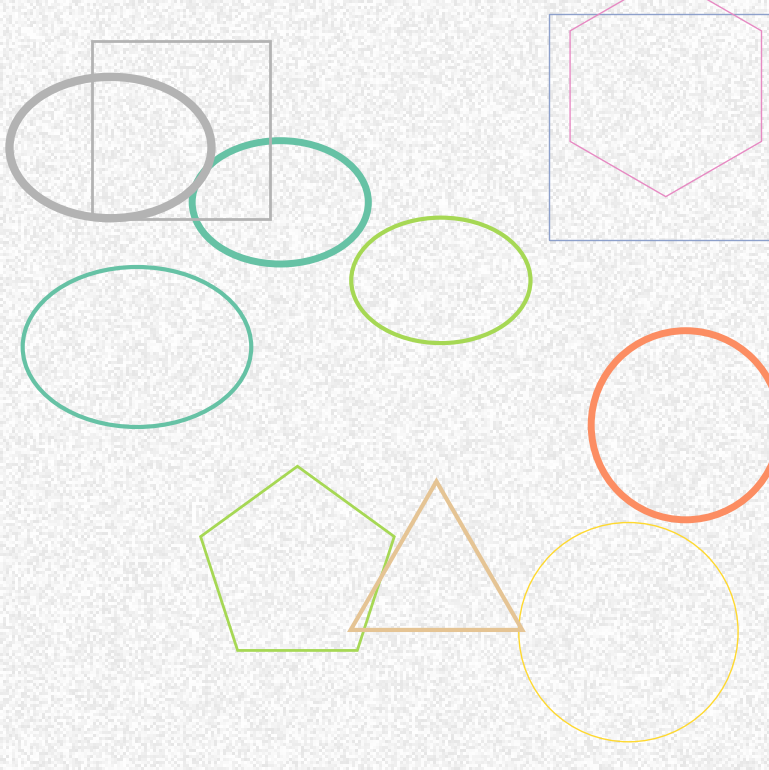[{"shape": "oval", "thickness": 2.5, "radius": 0.57, "center": [0.364, 0.737]}, {"shape": "oval", "thickness": 1.5, "radius": 0.74, "center": [0.178, 0.549]}, {"shape": "circle", "thickness": 2.5, "radius": 0.61, "center": [0.891, 0.448]}, {"shape": "square", "thickness": 0.5, "radius": 0.74, "center": [0.86, 0.835]}, {"shape": "hexagon", "thickness": 0.5, "radius": 0.72, "center": [0.865, 0.888]}, {"shape": "oval", "thickness": 1.5, "radius": 0.58, "center": [0.573, 0.636]}, {"shape": "pentagon", "thickness": 1, "radius": 0.66, "center": [0.386, 0.262]}, {"shape": "circle", "thickness": 0.5, "radius": 0.71, "center": [0.816, 0.179]}, {"shape": "triangle", "thickness": 1.5, "radius": 0.64, "center": [0.567, 0.246]}, {"shape": "oval", "thickness": 3, "radius": 0.66, "center": [0.143, 0.808]}, {"shape": "square", "thickness": 1, "radius": 0.58, "center": [0.235, 0.831]}]